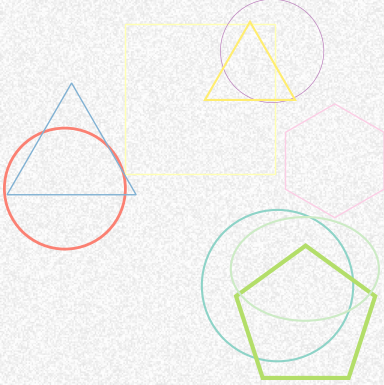[{"shape": "circle", "thickness": 1.5, "radius": 0.98, "center": [0.721, 0.258]}, {"shape": "square", "thickness": 1, "radius": 0.97, "center": [0.519, 0.743]}, {"shape": "circle", "thickness": 2, "radius": 0.79, "center": [0.169, 0.51]}, {"shape": "triangle", "thickness": 1, "radius": 0.97, "center": [0.186, 0.591]}, {"shape": "pentagon", "thickness": 3, "radius": 0.95, "center": [0.794, 0.172]}, {"shape": "hexagon", "thickness": 1, "radius": 0.74, "center": [0.87, 0.582]}, {"shape": "circle", "thickness": 0.5, "radius": 0.67, "center": [0.707, 0.868]}, {"shape": "oval", "thickness": 1.5, "radius": 0.96, "center": [0.792, 0.302]}, {"shape": "triangle", "thickness": 1.5, "radius": 0.68, "center": [0.649, 0.808]}]